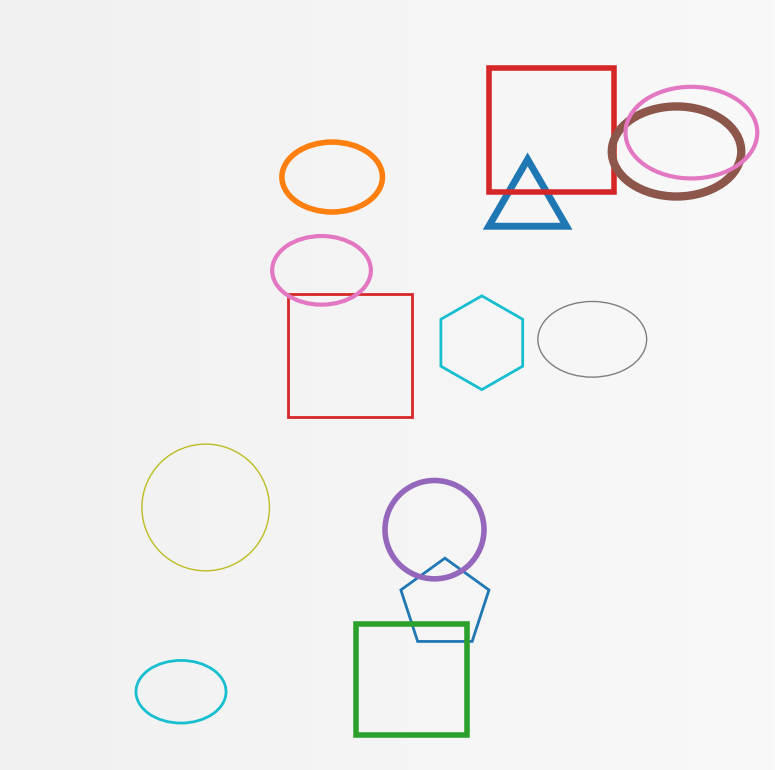[{"shape": "triangle", "thickness": 2.5, "radius": 0.29, "center": [0.681, 0.735]}, {"shape": "pentagon", "thickness": 1, "radius": 0.3, "center": [0.574, 0.215]}, {"shape": "oval", "thickness": 2, "radius": 0.32, "center": [0.429, 0.77]}, {"shape": "square", "thickness": 2, "radius": 0.36, "center": [0.531, 0.118]}, {"shape": "square", "thickness": 2, "radius": 0.4, "center": [0.712, 0.831]}, {"shape": "square", "thickness": 1, "radius": 0.4, "center": [0.452, 0.539]}, {"shape": "circle", "thickness": 2, "radius": 0.32, "center": [0.561, 0.312]}, {"shape": "oval", "thickness": 3, "radius": 0.42, "center": [0.873, 0.803]}, {"shape": "oval", "thickness": 1.5, "radius": 0.32, "center": [0.415, 0.649]}, {"shape": "oval", "thickness": 1.5, "radius": 0.43, "center": [0.892, 0.828]}, {"shape": "oval", "thickness": 0.5, "radius": 0.35, "center": [0.764, 0.559]}, {"shape": "circle", "thickness": 0.5, "radius": 0.41, "center": [0.265, 0.341]}, {"shape": "hexagon", "thickness": 1, "radius": 0.3, "center": [0.622, 0.555]}, {"shape": "oval", "thickness": 1, "radius": 0.29, "center": [0.234, 0.102]}]